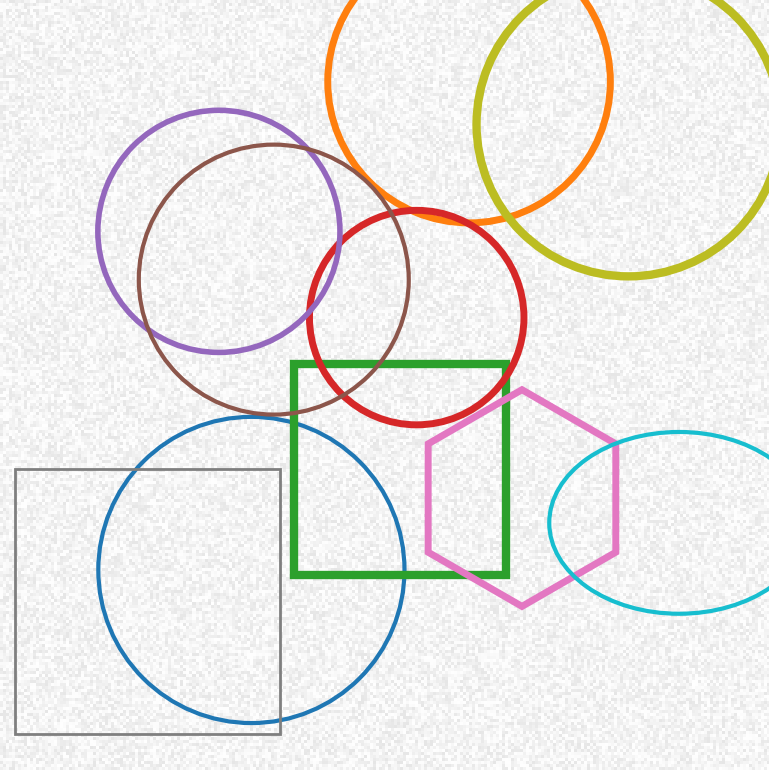[{"shape": "circle", "thickness": 1.5, "radius": 0.99, "center": [0.326, 0.26]}, {"shape": "circle", "thickness": 2.5, "radius": 0.92, "center": [0.609, 0.894]}, {"shape": "square", "thickness": 3, "radius": 0.69, "center": [0.52, 0.39]}, {"shape": "circle", "thickness": 2.5, "radius": 0.7, "center": [0.541, 0.588]}, {"shape": "circle", "thickness": 2, "radius": 0.79, "center": [0.284, 0.7]}, {"shape": "circle", "thickness": 1.5, "radius": 0.88, "center": [0.356, 0.637]}, {"shape": "hexagon", "thickness": 2.5, "radius": 0.7, "center": [0.678, 0.353]}, {"shape": "square", "thickness": 1, "radius": 0.86, "center": [0.192, 0.219]}, {"shape": "circle", "thickness": 3, "radius": 0.99, "center": [0.816, 0.839]}, {"shape": "oval", "thickness": 1.5, "radius": 0.84, "center": [0.882, 0.321]}]